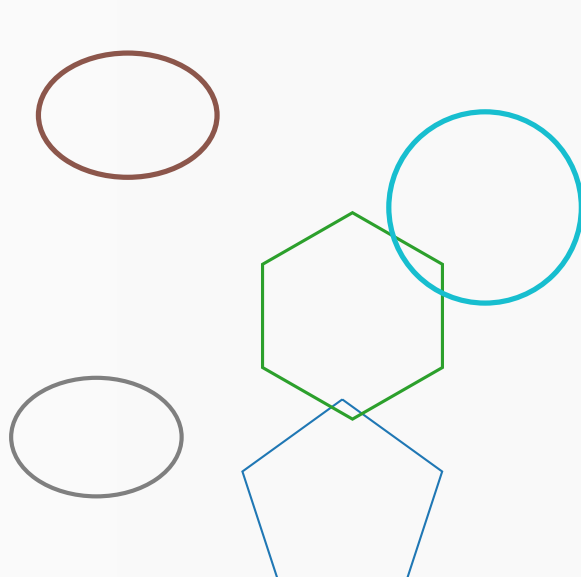[{"shape": "pentagon", "thickness": 1, "radius": 0.9, "center": [0.589, 0.127]}, {"shape": "hexagon", "thickness": 1.5, "radius": 0.89, "center": [0.606, 0.452]}, {"shape": "oval", "thickness": 2.5, "radius": 0.77, "center": [0.22, 0.8]}, {"shape": "oval", "thickness": 2, "radius": 0.73, "center": [0.166, 0.242]}, {"shape": "circle", "thickness": 2.5, "radius": 0.83, "center": [0.835, 0.64]}]